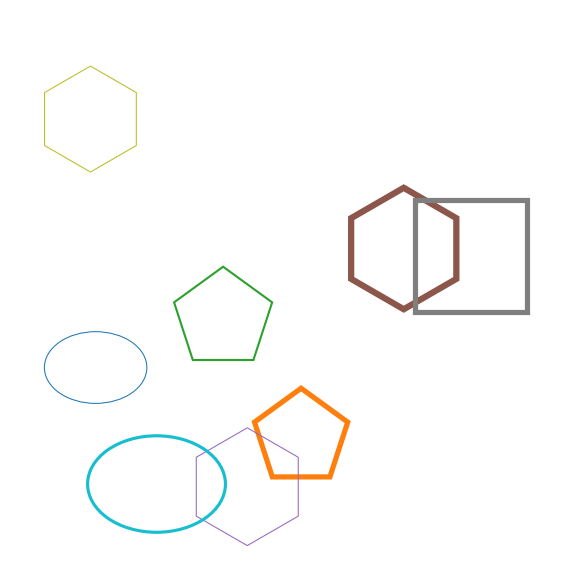[{"shape": "oval", "thickness": 0.5, "radius": 0.44, "center": [0.166, 0.363]}, {"shape": "pentagon", "thickness": 2.5, "radius": 0.42, "center": [0.521, 0.242]}, {"shape": "pentagon", "thickness": 1, "radius": 0.45, "center": [0.386, 0.448]}, {"shape": "hexagon", "thickness": 0.5, "radius": 0.51, "center": [0.428, 0.156]}, {"shape": "hexagon", "thickness": 3, "radius": 0.53, "center": [0.699, 0.569]}, {"shape": "square", "thickness": 2.5, "radius": 0.48, "center": [0.816, 0.556]}, {"shape": "hexagon", "thickness": 0.5, "radius": 0.46, "center": [0.157, 0.793]}, {"shape": "oval", "thickness": 1.5, "radius": 0.6, "center": [0.271, 0.161]}]